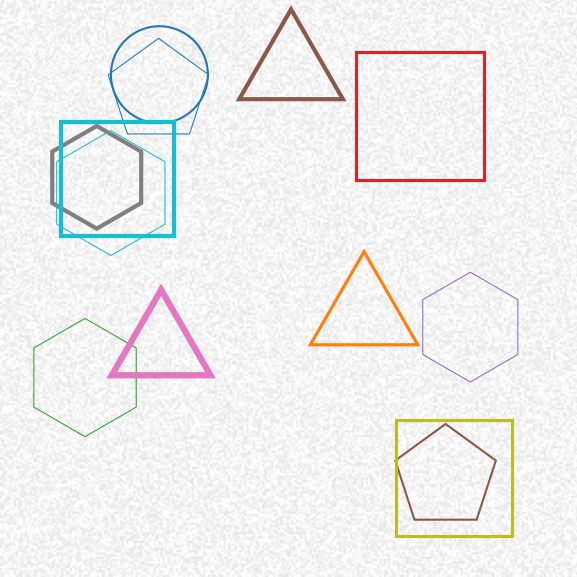[{"shape": "pentagon", "thickness": 0.5, "radius": 0.46, "center": [0.274, 0.841]}, {"shape": "circle", "thickness": 1, "radius": 0.42, "center": [0.276, 0.87]}, {"shape": "triangle", "thickness": 1.5, "radius": 0.54, "center": [0.63, 0.456]}, {"shape": "hexagon", "thickness": 0.5, "radius": 0.51, "center": [0.147, 0.345]}, {"shape": "square", "thickness": 1.5, "radius": 0.55, "center": [0.727, 0.798]}, {"shape": "hexagon", "thickness": 0.5, "radius": 0.48, "center": [0.814, 0.433]}, {"shape": "triangle", "thickness": 2, "radius": 0.52, "center": [0.504, 0.879]}, {"shape": "pentagon", "thickness": 1, "radius": 0.46, "center": [0.772, 0.173]}, {"shape": "triangle", "thickness": 3, "radius": 0.49, "center": [0.279, 0.399]}, {"shape": "hexagon", "thickness": 2, "radius": 0.44, "center": [0.167, 0.692]}, {"shape": "square", "thickness": 1.5, "radius": 0.5, "center": [0.786, 0.172]}, {"shape": "square", "thickness": 2, "radius": 0.49, "center": [0.204, 0.689]}, {"shape": "hexagon", "thickness": 0.5, "radius": 0.54, "center": [0.192, 0.665]}]